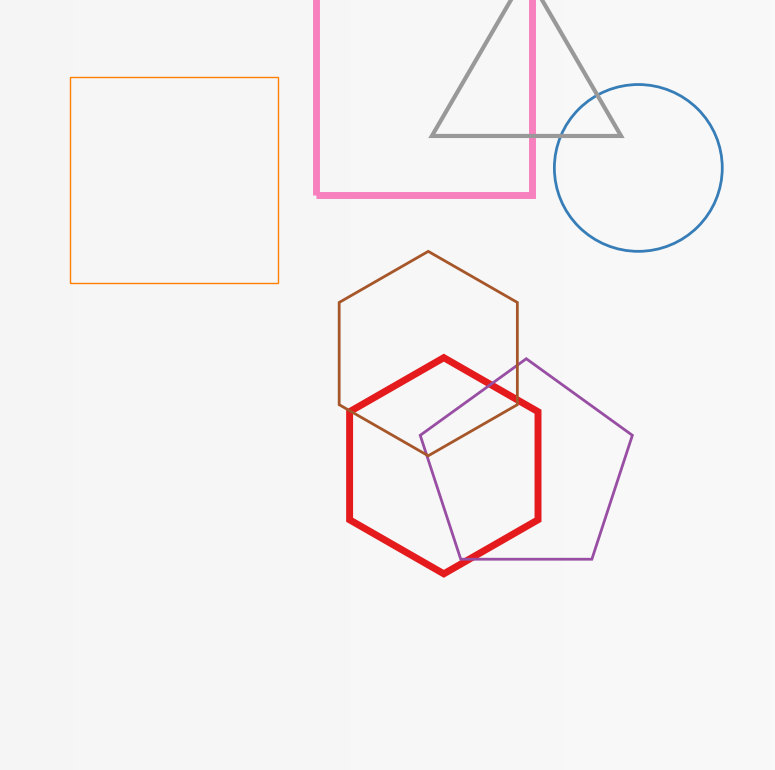[{"shape": "hexagon", "thickness": 2.5, "radius": 0.7, "center": [0.573, 0.395]}, {"shape": "circle", "thickness": 1, "radius": 0.54, "center": [0.824, 0.782]}, {"shape": "pentagon", "thickness": 1, "radius": 0.72, "center": [0.679, 0.39]}, {"shape": "square", "thickness": 0.5, "radius": 0.67, "center": [0.225, 0.767]}, {"shape": "hexagon", "thickness": 1, "radius": 0.66, "center": [0.553, 0.541]}, {"shape": "square", "thickness": 2.5, "radius": 0.7, "center": [0.547, 0.886]}, {"shape": "triangle", "thickness": 1.5, "radius": 0.7, "center": [0.679, 0.894]}]